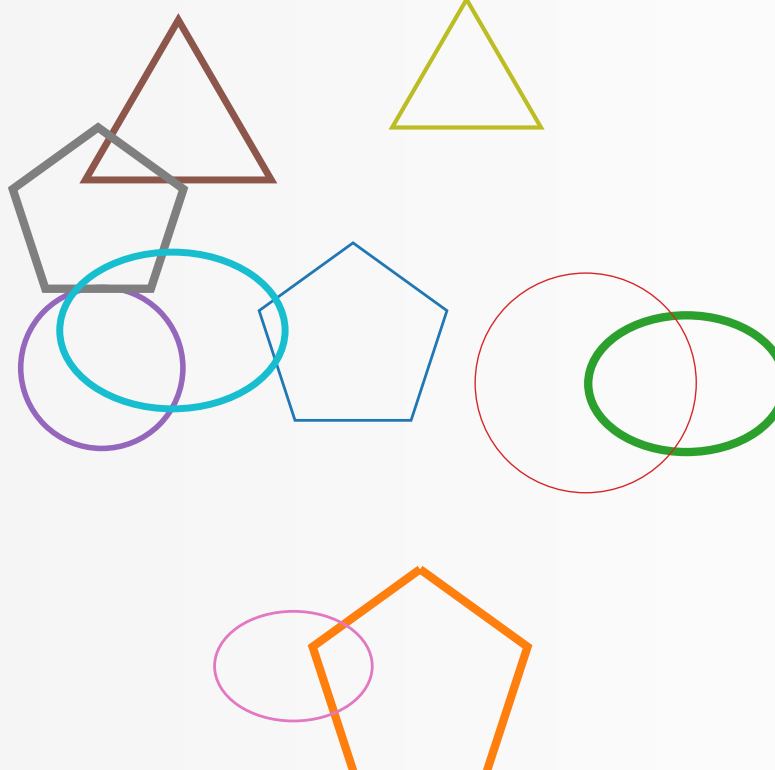[{"shape": "pentagon", "thickness": 1, "radius": 0.64, "center": [0.456, 0.557]}, {"shape": "pentagon", "thickness": 3, "radius": 0.73, "center": [0.542, 0.115]}, {"shape": "oval", "thickness": 3, "radius": 0.63, "center": [0.886, 0.502]}, {"shape": "circle", "thickness": 0.5, "radius": 0.71, "center": [0.756, 0.503]}, {"shape": "circle", "thickness": 2, "radius": 0.52, "center": [0.131, 0.522]}, {"shape": "triangle", "thickness": 2.5, "radius": 0.69, "center": [0.23, 0.836]}, {"shape": "oval", "thickness": 1, "radius": 0.51, "center": [0.379, 0.135]}, {"shape": "pentagon", "thickness": 3, "radius": 0.58, "center": [0.127, 0.719]}, {"shape": "triangle", "thickness": 1.5, "radius": 0.55, "center": [0.602, 0.89]}, {"shape": "oval", "thickness": 2.5, "radius": 0.73, "center": [0.222, 0.571]}]